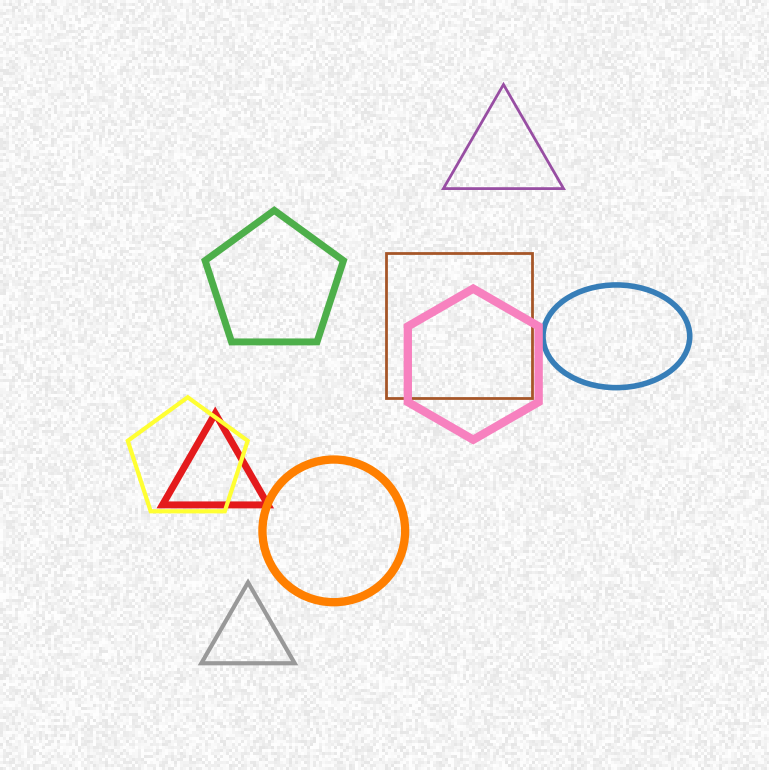[{"shape": "triangle", "thickness": 2.5, "radius": 0.4, "center": [0.28, 0.384]}, {"shape": "oval", "thickness": 2, "radius": 0.48, "center": [0.8, 0.563]}, {"shape": "pentagon", "thickness": 2.5, "radius": 0.47, "center": [0.356, 0.632]}, {"shape": "triangle", "thickness": 1, "radius": 0.45, "center": [0.654, 0.8]}, {"shape": "circle", "thickness": 3, "radius": 0.46, "center": [0.433, 0.311]}, {"shape": "pentagon", "thickness": 1.5, "radius": 0.41, "center": [0.244, 0.402]}, {"shape": "square", "thickness": 1, "radius": 0.47, "center": [0.597, 0.577]}, {"shape": "hexagon", "thickness": 3, "radius": 0.49, "center": [0.615, 0.527]}, {"shape": "triangle", "thickness": 1.5, "radius": 0.35, "center": [0.322, 0.174]}]